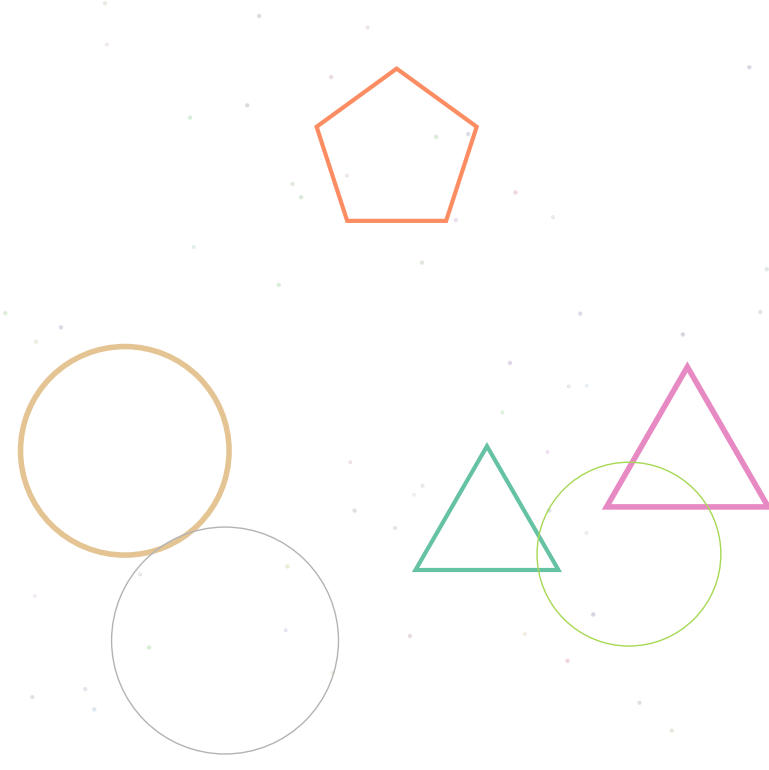[{"shape": "triangle", "thickness": 1.5, "radius": 0.54, "center": [0.632, 0.313]}, {"shape": "pentagon", "thickness": 1.5, "radius": 0.55, "center": [0.515, 0.802]}, {"shape": "triangle", "thickness": 2, "radius": 0.61, "center": [0.893, 0.402]}, {"shape": "circle", "thickness": 0.5, "radius": 0.6, "center": [0.817, 0.28]}, {"shape": "circle", "thickness": 2, "radius": 0.68, "center": [0.162, 0.415]}, {"shape": "circle", "thickness": 0.5, "radius": 0.74, "center": [0.292, 0.168]}]